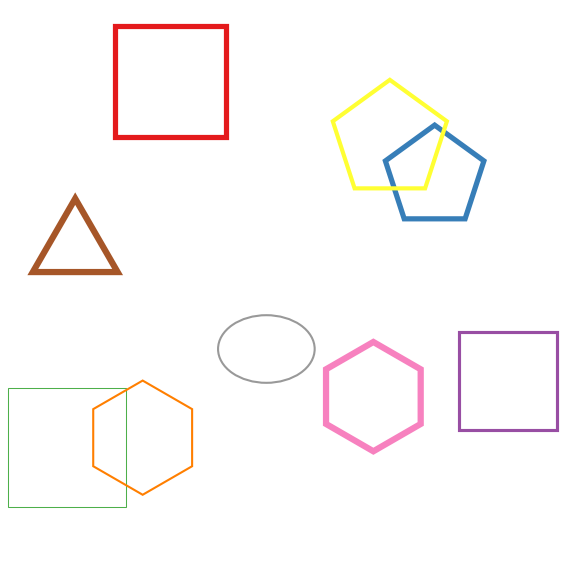[{"shape": "square", "thickness": 2.5, "radius": 0.48, "center": [0.296, 0.858]}, {"shape": "pentagon", "thickness": 2.5, "radius": 0.45, "center": [0.753, 0.693]}, {"shape": "square", "thickness": 0.5, "radius": 0.51, "center": [0.116, 0.224]}, {"shape": "square", "thickness": 1.5, "radius": 0.42, "center": [0.879, 0.339]}, {"shape": "hexagon", "thickness": 1, "radius": 0.49, "center": [0.247, 0.241]}, {"shape": "pentagon", "thickness": 2, "radius": 0.52, "center": [0.675, 0.757]}, {"shape": "triangle", "thickness": 3, "radius": 0.42, "center": [0.13, 0.57]}, {"shape": "hexagon", "thickness": 3, "radius": 0.47, "center": [0.647, 0.312]}, {"shape": "oval", "thickness": 1, "radius": 0.42, "center": [0.461, 0.395]}]